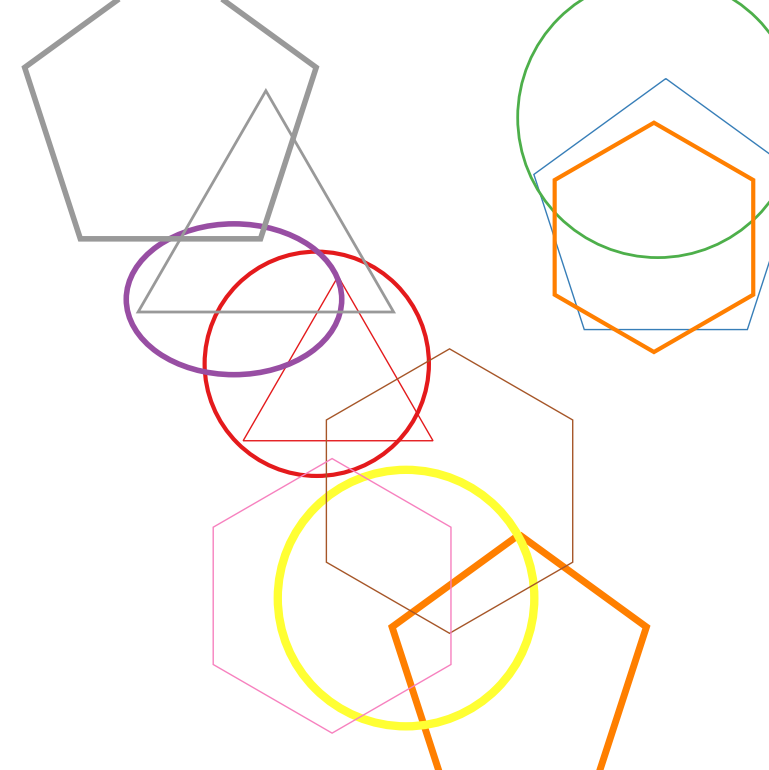[{"shape": "circle", "thickness": 1.5, "radius": 0.73, "center": [0.411, 0.528]}, {"shape": "triangle", "thickness": 0.5, "radius": 0.71, "center": [0.439, 0.499]}, {"shape": "pentagon", "thickness": 0.5, "radius": 0.9, "center": [0.865, 0.718]}, {"shape": "circle", "thickness": 1, "radius": 0.91, "center": [0.854, 0.847]}, {"shape": "oval", "thickness": 2, "radius": 0.7, "center": [0.304, 0.611]}, {"shape": "pentagon", "thickness": 2.5, "radius": 0.87, "center": [0.674, 0.132]}, {"shape": "hexagon", "thickness": 1.5, "radius": 0.74, "center": [0.849, 0.692]}, {"shape": "circle", "thickness": 3, "radius": 0.83, "center": [0.527, 0.223]}, {"shape": "hexagon", "thickness": 0.5, "radius": 0.92, "center": [0.584, 0.362]}, {"shape": "hexagon", "thickness": 0.5, "radius": 0.89, "center": [0.431, 0.226]}, {"shape": "pentagon", "thickness": 2, "radius": 1.0, "center": [0.221, 0.851]}, {"shape": "triangle", "thickness": 1, "radius": 0.96, "center": [0.345, 0.691]}]